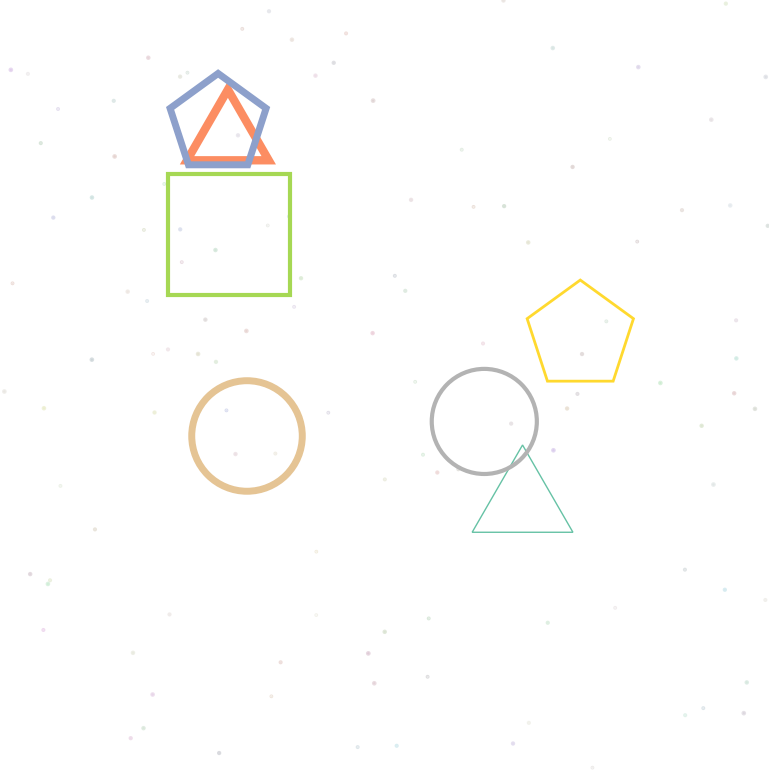[{"shape": "triangle", "thickness": 0.5, "radius": 0.38, "center": [0.679, 0.347]}, {"shape": "triangle", "thickness": 3, "radius": 0.31, "center": [0.296, 0.822]}, {"shape": "pentagon", "thickness": 2.5, "radius": 0.33, "center": [0.283, 0.839]}, {"shape": "square", "thickness": 1.5, "radius": 0.4, "center": [0.298, 0.695]}, {"shape": "pentagon", "thickness": 1, "radius": 0.36, "center": [0.754, 0.564]}, {"shape": "circle", "thickness": 2.5, "radius": 0.36, "center": [0.321, 0.434]}, {"shape": "circle", "thickness": 1.5, "radius": 0.34, "center": [0.629, 0.453]}]